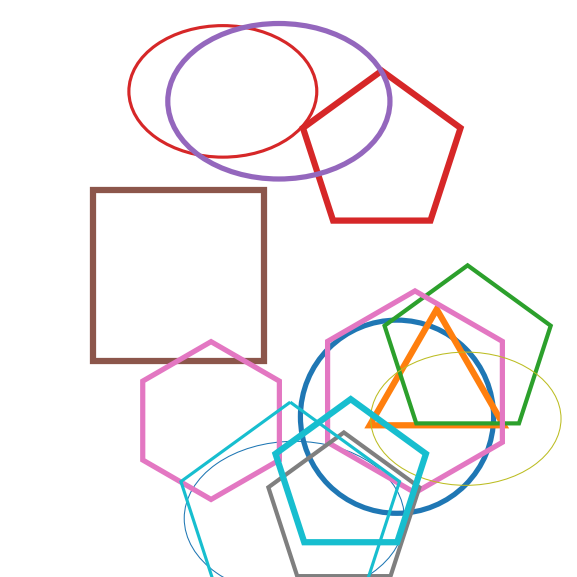[{"shape": "oval", "thickness": 0.5, "radius": 0.95, "center": [0.51, 0.102]}, {"shape": "circle", "thickness": 2.5, "radius": 0.84, "center": [0.687, 0.278]}, {"shape": "triangle", "thickness": 3, "radius": 0.67, "center": [0.756, 0.33]}, {"shape": "pentagon", "thickness": 2, "radius": 0.76, "center": [0.81, 0.388]}, {"shape": "oval", "thickness": 1.5, "radius": 0.81, "center": [0.386, 0.841]}, {"shape": "pentagon", "thickness": 3, "radius": 0.72, "center": [0.661, 0.733]}, {"shape": "oval", "thickness": 2.5, "radius": 0.96, "center": [0.483, 0.824]}, {"shape": "square", "thickness": 3, "radius": 0.74, "center": [0.309, 0.521]}, {"shape": "hexagon", "thickness": 2.5, "radius": 0.87, "center": [0.719, 0.321]}, {"shape": "hexagon", "thickness": 2.5, "radius": 0.68, "center": [0.365, 0.271]}, {"shape": "pentagon", "thickness": 2, "radius": 0.69, "center": [0.595, 0.113]}, {"shape": "oval", "thickness": 0.5, "radius": 0.82, "center": [0.807, 0.274]}, {"shape": "pentagon", "thickness": 3, "radius": 0.68, "center": [0.607, 0.171]}, {"shape": "pentagon", "thickness": 1.5, "radius": 0.99, "center": [0.503, 0.104]}]